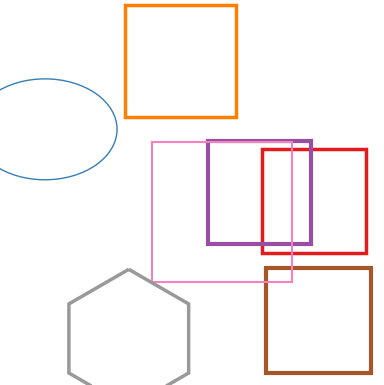[{"shape": "square", "thickness": 2.5, "radius": 0.68, "center": [0.815, 0.477]}, {"shape": "oval", "thickness": 1, "radius": 0.94, "center": [0.117, 0.664]}, {"shape": "square", "thickness": 3, "radius": 0.67, "center": [0.673, 0.5]}, {"shape": "square", "thickness": 2.5, "radius": 0.72, "center": [0.468, 0.841]}, {"shape": "square", "thickness": 3, "radius": 0.68, "center": [0.828, 0.168]}, {"shape": "square", "thickness": 1.5, "radius": 0.91, "center": [0.576, 0.449]}, {"shape": "hexagon", "thickness": 2.5, "radius": 0.9, "center": [0.334, 0.121]}]